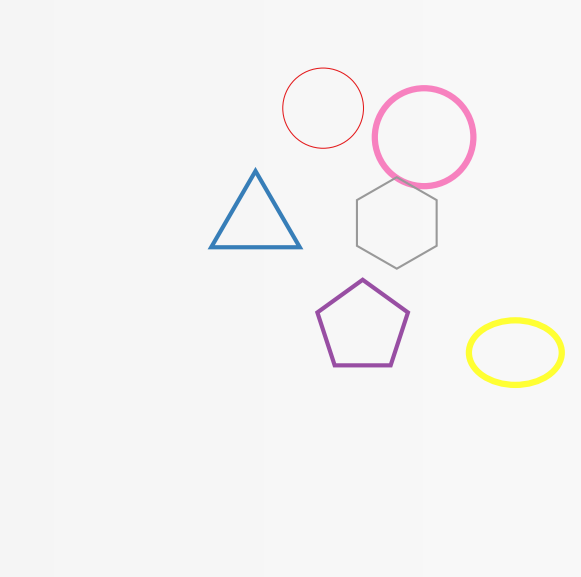[{"shape": "circle", "thickness": 0.5, "radius": 0.35, "center": [0.556, 0.812]}, {"shape": "triangle", "thickness": 2, "radius": 0.44, "center": [0.44, 0.615]}, {"shape": "pentagon", "thickness": 2, "radius": 0.41, "center": [0.624, 0.433]}, {"shape": "oval", "thickness": 3, "radius": 0.4, "center": [0.887, 0.389]}, {"shape": "circle", "thickness": 3, "radius": 0.42, "center": [0.73, 0.762]}, {"shape": "hexagon", "thickness": 1, "radius": 0.4, "center": [0.683, 0.613]}]